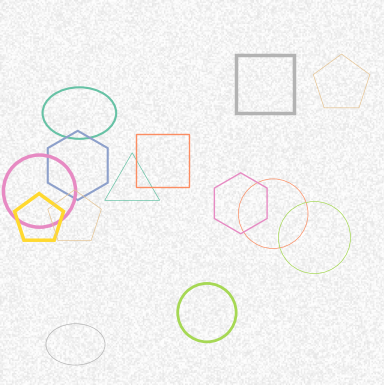[{"shape": "oval", "thickness": 1.5, "radius": 0.48, "center": [0.206, 0.706]}, {"shape": "triangle", "thickness": 0.5, "radius": 0.41, "center": [0.343, 0.521]}, {"shape": "circle", "thickness": 0.5, "radius": 0.45, "center": [0.71, 0.445]}, {"shape": "square", "thickness": 1, "radius": 0.35, "center": [0.422, 0.583]}, {"shape": "hexagon", "thickness": 1.5, "radius": 0.45, "center": [0.202, 0.57]}, {"shape": "hexagon", "thickness": 1, "radius": 0.4, "center": [0.625, 0.472]}, {"shape": "circle", "thickness": 2.5, "radius": 0.47, "center": [0.103, 0.504]}, {"shape": "circle", "thickness": 2, "radius": 0.38, "center": [0.538, 0.188]}, {"shape": "circle", "thickness": 0.5, "radius": 0.47, "center": [0.817, 0.383]}, {"shape": "pentagon", "thickness": 2.5, "radius": 0.33, "center": [0.101, 0.43]}, {"shape": "pentagon", "thickness": 0.5, "radius": 0.39, "center": [0.887, 0.782]}, {"shape": "pentagon", "thickness": 0.5, "radius": 0.37, "center": [0.194, 0.434]}, {"shape": "square", "thickness": 2.5, "radius": 0.38, "center": [0.689, 0.783]}, {"shape": "oval", "thickness": 0.5, "radius": 0.38, "center": [0.196, 0.105]}]